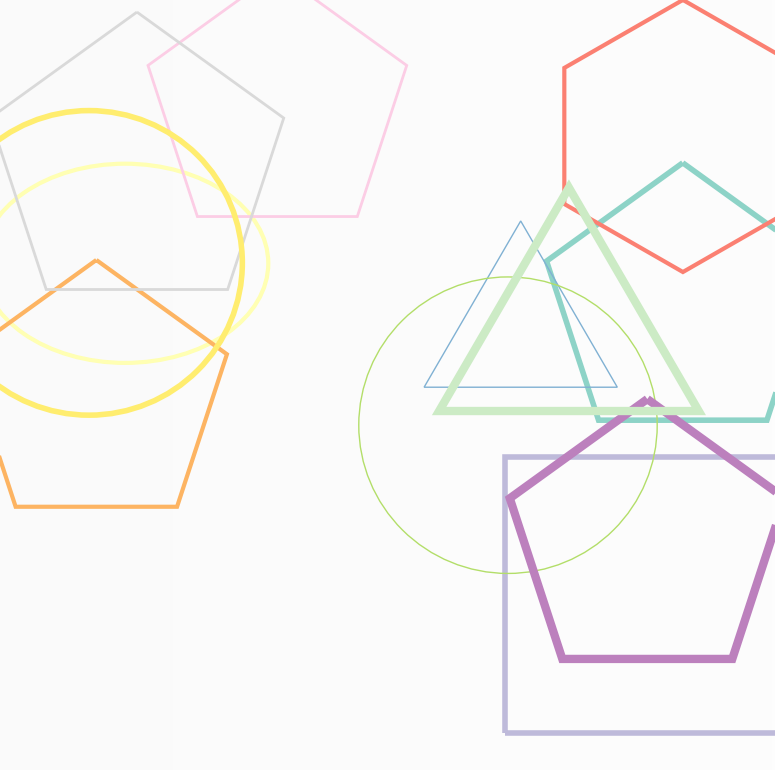[{"shape": "pentagon", "thickness": 2, "radius": 0.92, "center": [0.881, 0.604]}, {"shape": "oval", "thickness": 1.5, "radius": 0.92, "center": [0.161, 0.658]}, {"shape": "square", "thickness": 2, "radius": 0.89, "center": [0.83, 0.227]}, {"shape": "hexagon", "thickness": 1.5, "radius": 0.88, "center": [0.881, 0.823]}, {"shape": "triangle", "thickness": 0.5, "radius": 0.72, "center": [0.672, 0.569]}, {"shape": "pentagon", "thickness": 1.5, "radius": 0.89, "center": [0.124, 0.485]}, {"shape": "circle", "thickness": 0.5, "radius": 0.96, "center": [0.655, 0.448]}, {"shape": "pentagon", "thickness": 1, "radius": 0.88, "center": [0.358, 0.861]}, {"shape": "pentagon", "thickness": 1, "radius": 1.0, "center": [0.177, 0.785]}, {"shape": "pentagon", "thickness": 3, "radius": 0.93, "center": [0.835, 0.295]}, {"shape": "triangle", "thickness": 3, "radius": 0.97, "center": [0.734, 0.563]}, {"shape": "circle", "thickness": 2, "radius": 0.99, "center": [0.115, 0.659]}]